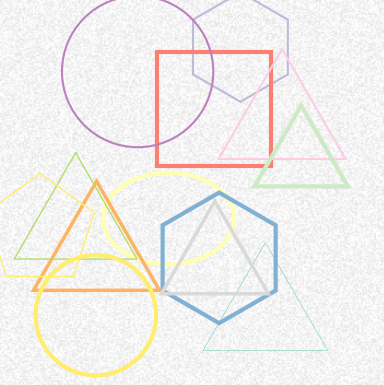[{"shape": "triangle", "thickness": 0.5, "radius": 0.94, "center": [0.689, 0.183]}, {"shape": "oval", "thickness": 3, "radius": 0.85, "center": [0.437, 0.432]}, {"shape": "hexagon", "thickness": 1.5, "radius": 0.71, "center": [0.624, 0.878]}, {"shape": "square", "thickness": 3, "radius": 0.74, "center": [0.556, 0.717]}, {"shape": "hexagon", "thickness": 3, "radius": 0.85, "center": [0.569, 0.33]}, {"shape": "triangle", "thickness": 2.5, "radius": 0.94, "center": [0.251, 0.34]}, {"shape": "triangle", "thickness": 1, "radius": 0.92, "center": [0.197, 0.419]}, {"shape": "triangle", "thickness": 1.5, "radius": 0.95, "center": [0.733, 0.682]}, {"shape": "triangle", "thickness": 2.5, "radius": 0.8, "center": [0.558, 0.317]}, {"shape": "circle", "thickness": 1.5, "radius": 0.98, "center": [0.357, 0.814]}, {"shape": "triangle", "thickness": 3, "radius": 0.7, "center": [0.782, 0.586]}, {"shape": "pentagon", "thickness": 1, "radius": 0.74, "center": [0.104, 0.401]}, {"shape": "circle", "thickness": 3, "radius": 0.78, "center": [0.249, 0.181]}]